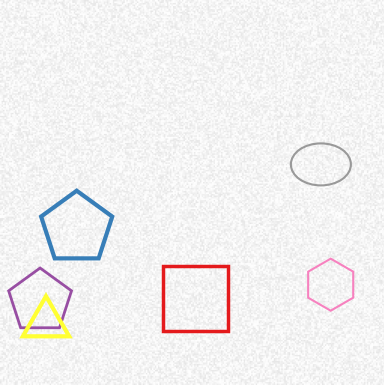[{"shape": "square", "thickness": 2.5, "radius": 0.42, "center": [0.508, 0.224]}, {"shape": "pentagon", "thickness": 3, "radius": 0.49, "center": [0.199, 0.407]}, {"shape": "pentagon", "thickness": 2, "radius": 0.43, "center": [0.104, 0.218]}, {"shape": "triangle", "thickness": 3, "radius": 0.35, "center": [0.119, 0.161]}, {"shape": "hexagon", "thickness": 1.5, "radius": 0.34, "center": [0.859, 0.261]}, {"shape": "oval", "thickness": 1.5, "radius": 0.39, "center": [0.833, 0.573]}]